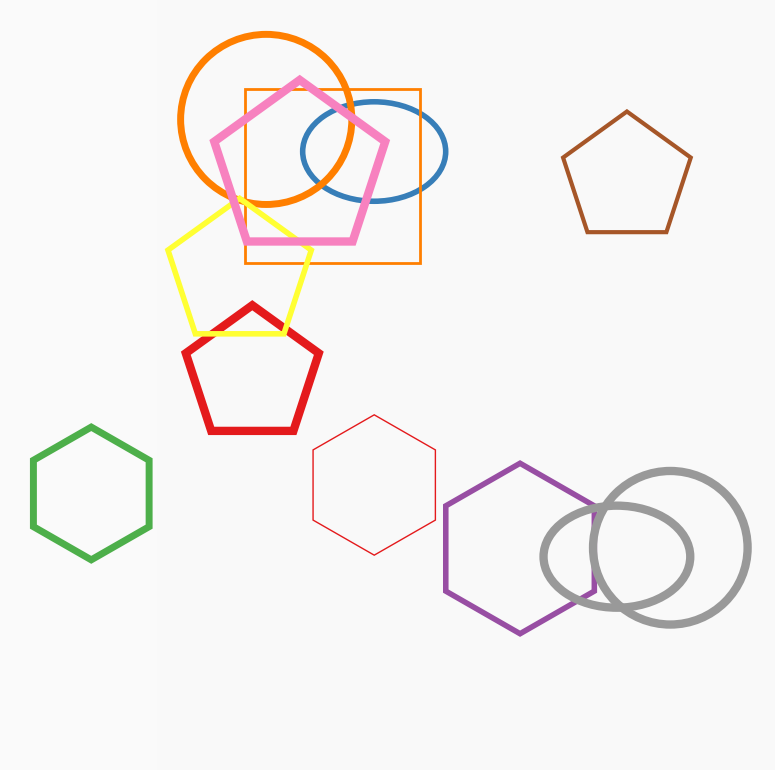[{"shape": "hexagon", "thickness": 0.5, "radius": 0.46, "center": [0.483, 0.37]}, {"shape": "pentagon", "thickness": 3, "radius": 0.45, "center": [0.326, 0.513]}, {"shape": "oval", "thickness": 2, "radius": 0.46, "center": [0.483, 0.803]}, {"shape": "hexagon", "thickness": 2.5, "radius": 0.43, "center": [0.118, 0.359]}, {"shape": "hexagon", "thickness": 2, "radius": 0.55, "center": [0.671, 0.288]}, {"shape": "circle", "thickness": 2.5, "radius": 0.55, "center": [0.344, 0.845]}, {"shape": "square", "thickness": 1, "radius": 0.56, "center": [0.43, 0.772]}, {"shape": "pentagon", "thickness": 2, "radius": 0.49, "center": [0.309, 0.645]}, {"shape": "pentagon", "thickness": 1.5, "radius": 0.43, "center": [0.809, 0.769]}, {"shape": "pentagon", "thickness": 3, "radius": 0.58, "center": [0.387, 0.78]}, {"shape": "oval", "thickness": 3, "radius": 0.47, "center": [0.796, 0.277]}, {"shape": "circle", "thickness": 3, "radius": 0.5, "center": [0.865, 0.289]}]